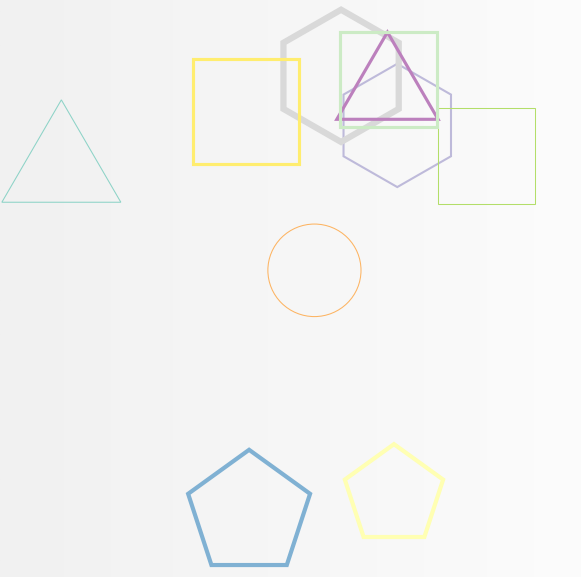[{"shape": "triangle", "thickness": 0.5, "radius": 0.59, "center": [0.106, 0.708]}, {"shape": "pentagon", "thickness": 2, "radius": 0.44, "center": [0.678, 0.141]}, {"shape": "hexagon", "thickness": 1, "radius": 0.53, "center": [0.683, 0.782]}, {"shape": "pentagon", "thickness": 2, "radius": 0.55, "center": [0.429, 0.11]}, {"shape": "circle", "thickness": 0.5, "radius": 0.4, "center": [0.541, 0.531]}, {"shape": "square", "thickness": 0.5, "radius": 0.42, "center": [0.837, 0.729]}, {"shape": "hexagon", "thickness": 3, "radius": 0.57, "center": [0.587, 0.868]}, {"shape": "triangle", "thickness": 1.5, "radius": 0.5, "center": [0.667, 0.843]}, {"shape": "square", "thickness": 1.5, "radius": 0.41, "center": [0.668, 0.862]}, {"shape": "square", "thickness": 1.5, "radius": 0.46, "center": [0.423, 0.806]}]